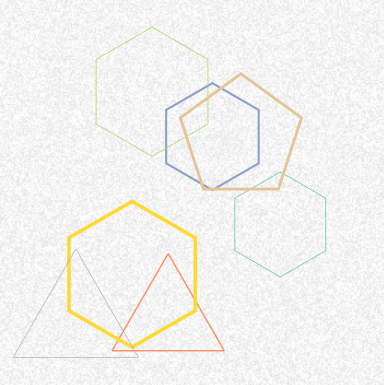[{"shape": "hexagon", "thickness": 0.5, "radius": 0.68, "center": [0.728, 0.417]}, {"shape": "triangle", "thickness": 1, "radius": 0.84, "center": [0.437, 0.173]}, {"shape": "hexagon", "thickness": 1.5, "radius": 0.69, "center": [0.552, 0.645]}, {"shape": "hexagon", "thickness": 0.5, "radius": 0.84, "center": [0.395, 0.762]}, {"shape": "hexagon", "thickness": 2.5, "radius": 0.95, "center": [0.343, 0.288]}, {"shape": "pentagon", "thickness": 2, "radius": 0.83, "center": [0.626, 0.643]}, {"shape": "triangle", "thickness": 0.5, "radius": 0.94, "center": [0.197, 0.166]}]